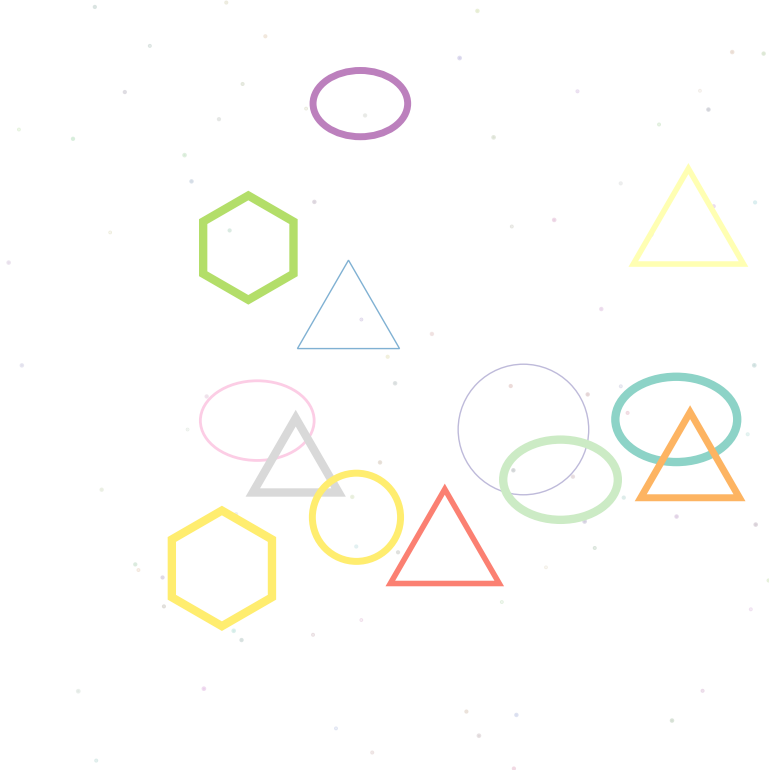[{"shape": "oval", "thickness": 3, "radius": 0.4, "center": [0.878, 0.455]}, {"shape": "triangle", "thickness": 2, "radius": 0.41, "center": [0.894, 0.698]}, {"shape": "circle", "thickness": 0.5, "radius": 0.42, "center": [0.68, 0.442]}, {"shape": "triangle", "thickness": 2, "radius": 0.41, "center": [0.578, 0.283]}, {"shape": "triangle", "thickness": 0.5, "radius": 0.38, "center": [0.453, 0.586]}, {"shape": "triangle", "thickness": 2.5, "radius": 0.37, "center": [0.896, 0.391]}, {"shape": "hexagon", "thickness": 3, "radius": 0.34, "center": [0.323, 0.678]}, {"shape": "oval", "thickness": 1, "radius": 0.37, "center": [0.334, 0.454]}, {"shape": "triangle", "thickness": 3, "radius": 0.32, "center": [0.384, 0.393]}, {"shape": "oval", "thickness": 2.5, "radius": 0.31, "center": [0.468, 0.865]}, {"shape": "oval", "thickness": 3, "radius": 0.37, "center": [0.728, 0.377]}, {"shape": "circle", "thickness": 2.5, "radius": 0.29, "center": [0.463, 0.328]}, {"shape": "hexagon", "thickness": 3, "radius": 0.38, "center": [0.288, 0.262]}]